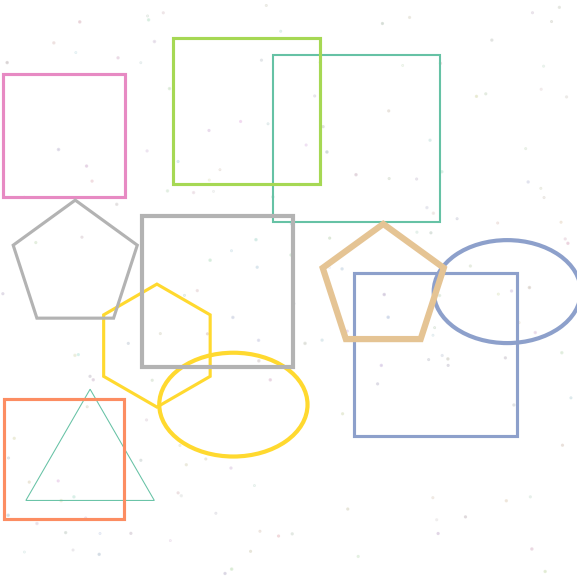[{"shape": "triangle", "thickness": 0.5, "radius": 0.64, "center": [0.156, 0.197]}, {"shape": "square", "thickness": 1, "radius": 0.72, "center": [0.617, 0.76]}, {"shape": "square", "thickness": 1.5, "radius": 0.52, "center": [0.11, 0.205]}, {"shape": "square", "thickness": 1.5, "radius": 0.71, "center": [0.754, 0.385]}, {"shape": "oval", "thickness": 2, "radius": 0.64, "center": [0.878, 0.494]}, {"shape": "square", "thickness": 1.5, "radius": 0.53, "center": [0.11, 0.765]}, {"shape": "square", "thickness": 1.5, "radius": 0.63, "center": [0.427, 0.807]}, {"shape": "hexagon", "thickness": 1.5, "radius": 0.53, "center": [0.272, 0.401]}, {"shape": "oval", "thickness": 2, "radius": 0.64, "center": [0.404, 0.298]}, {"shape": "pentagon", "thickness": 3, "radius": 0.55, "center": [0.664, 0.501]}, {"shape": "square", "thickness": 2, "radius": 0.65, "center": [0.376, 0.494]}, {"shape": "pentagon", "thickness": 1.5, "radius": 0.56, "center": [0.13, 0.54]}]